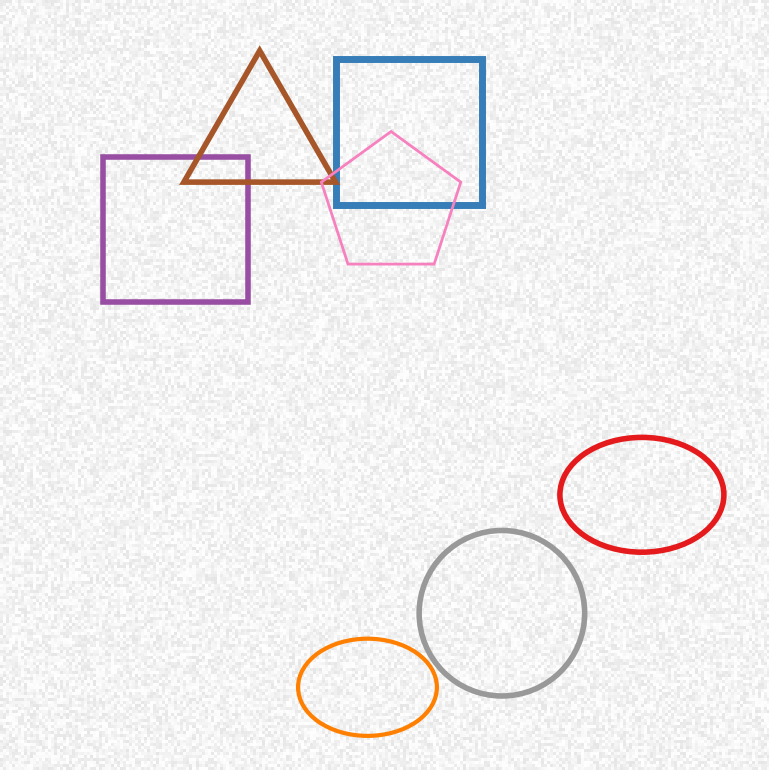[{"shape": "oval", "thickness": 2, "radius": 0.53, "center": [0.834, 0.357]}, {"shape": "square", "thickness": 2.5, "radius": 0.48, "center": [0.531, 0.829]}, {"shape": "square", "thickness": 2, "radius": 0.47, "center": [0.228, 0.702]}, {"shape": "oval", "thickness": 1.5, "radius": 0.45, "center": [0.477, 0.107]}, {"shape": "triangle", "thickness": 2, "radius": 0.57, "center": [0.337, 0.82]}, {"shape": "pentagon", "thickness": 1, "radius": 0.48, "center": [0.508, 0.734]}, {"shape": "circle", "thickness": 2, "radius": 0.54, "center": [0.652, 0.204]}]